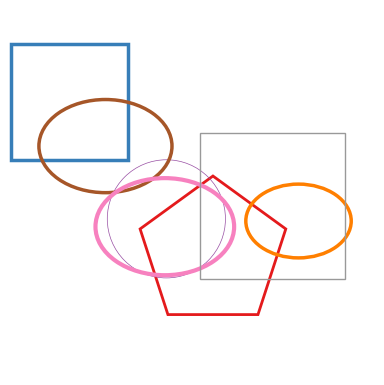[{"shape": "pentagon", "thickness": 2, "radius": 0.99, "center": [0.553, 0.344]}, {"shape": "square", "thickness": 2.5, "radius": 0.76, "center": [0.181, 0.735]}, {"shape": "circle", "thickness": 0.5, "radius": 0.77, "center": [0.432, 0.432]}, {"shape": "oval", "thickness": 2.5, "radius": 0.68, "center": [0.775, 0.426]}, {"shape": "oval", "thickness": 2.5, "radius": 0.86, "center": [0.274, 0.621]}, {"shape": "oval", "thickness": 3, "radius": 0.9, "center": [0.428, 0.411]}, {"shape": "square", "thickness": 1, "radius": 0.95, "center": [0.708, 0.466]}]